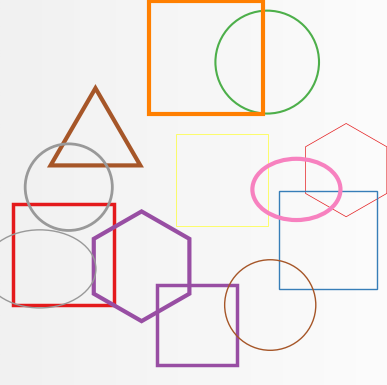[{"shape": "square", "thickness": 2.5, "radius": 0.65, "center": [0.164, 0.34]}, {"shape": "hexagon", "thickness": 0.5, "radius": 0.61, "center": [0.893, 0.558]}, {"shape": "square", "thickness": 1, "radius": 0.63, "center": [0.847, 0.377]}, {"shape": "circle", "thickness": 1.5, "radius": 0.67, "center": [0.69, 0.839]}, {"shape": "square", "thickness": 2.5, "radius": 0.52, "center": [0.508, 0.156]}, {"shape": "hexagon", "thickness": 3, "radius": 0.71, "center": [0.365, 0.308]}, {"shape": "square", "thickness": 3, "radius": 0.73, "center": [0.531, 0.851]}, {"shape": "square", "thickness": 0.5, "radius": 0.6, "center": [0.573, 0.532]}, {"shape": "triangle", "thickness": 3, "radius": 0.67, "center": [0.246, 0.637]}, {"shape": "circle", "thickness": 1, "radius": 0.59, "center": [0.697, 0.208]}, {"shape": "oval", "thickness": 3, "radius": 0.57, "center": [0.765, 0.508]}, {"shape": "oval", "thickness": 1, "radius": 0.72, "center": [0.103, 0.302]}, {"shape": "circle", "thickness": 2, "radius": 0.56, "center": [0.177, 0.514]}]